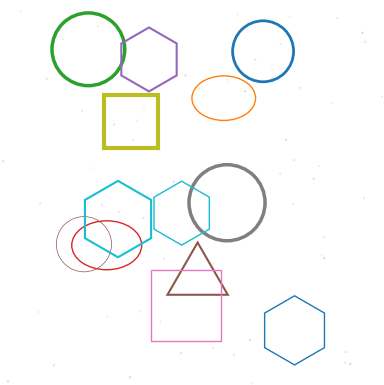[{"shape": "circle", "thickness": 2, "radius": 0.4, "center": [0.683, 0.867]}, {"shape": "hexagon", "thickness": 1, "radius": 0.45, "center": [0.765, 0.142]}, {"shape": "oval", "thickness": 1, "radius": 0.41, "center": [0.581, 0.745]}, {"shape": "circle", "thickness": 2.5, "radius": 0.47, "center": [0.23, 0.872]}, {"shape": "oval", "thickness": 1, "radius": 0.45, "center": [0.277, 0.363]}, {"shape": "hexagon", "thickness": 1.5, "radius": 0.42, "center": [0.387, 0.846]}, {"shape": "triangle", "thickness": 1.5, "radius": 0.45, "center": [0.513, 0.28]}, {"shape": "circle", "thickness": 0.5, "radius": 0.36, "center": [0.218, 0.366]}, {"shape": "square", "thickness": 1, "radius": 0.46, "center": [0.483, 0.206]}, {"shape": "circle", "thickness": 2.5, "radius": 0.49, "center": [0.59, 0.473]}, {"shape": "square", "thickness": 3, "radius": 0.35, "center": [0.34, 0.685]}, {"shape": "hexagon", "thickness": 1.5, "radius": 0.5, "center": [0.307, 0.431]}, {"shape": "hexagon", "thickness": 1, "radius": 0.41, "center": [0.472, 0.446]}]